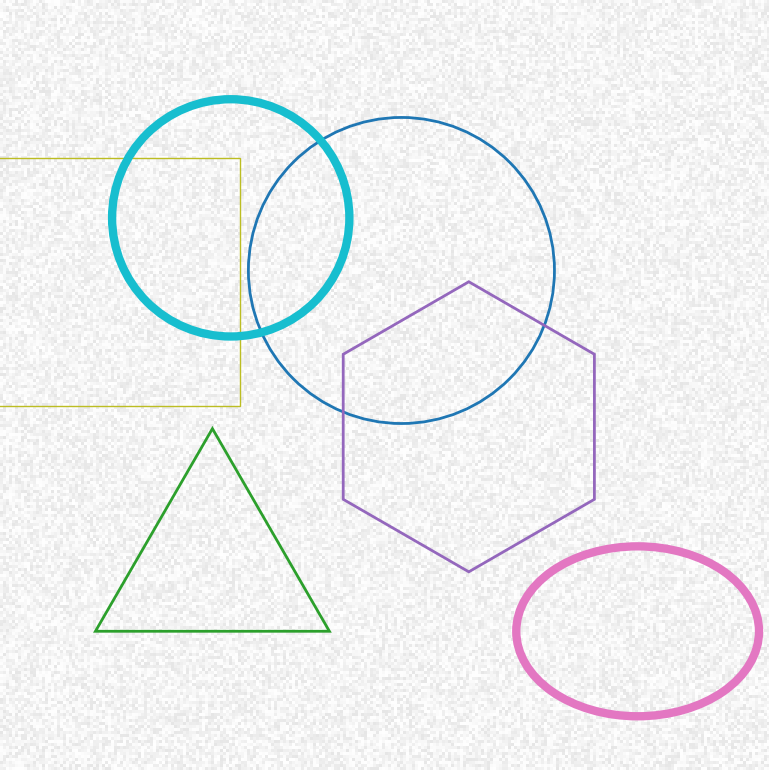[{"shape": "circle", "thickness": 1, "radius": 0.99, "center": [0.521, 0.649]}, {"shape": "triangle", "thickness": 1, "radius": 0.88, "center": [0.276, 0.268]}, {"shape": "hexagon", "thickness": 1, "radius": 0.94, "center": [0.609, 0.446]}, {"shape": "oval", "thickness": 3, "radius": 0.79, "center": [0.828, 0.18]}, {"shape": "square", "thickness": 0.5, "radius": 0.8, "center": [0.151, 0.634]}, {"shape": "circle", "thickness": 3, "radius": 0.77, "center": [0.3, 0.717]}]